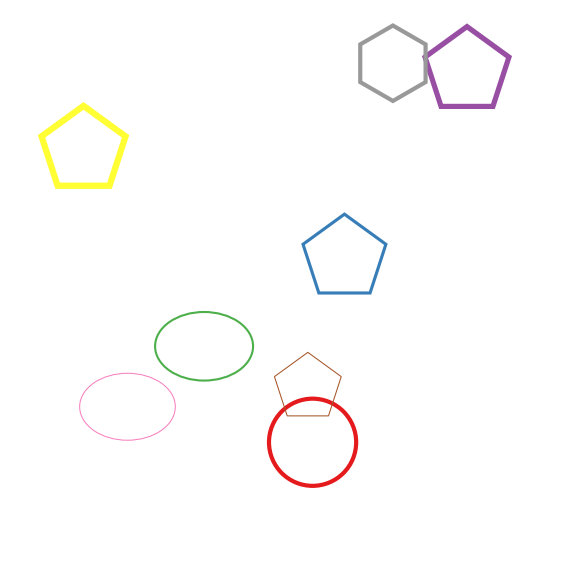[{"shape": "circle", "thickness": 2, "radius": 0.38, "center": [0.541, 0.233]}, {"shape": "pentagon", "thickness": 1.5, "radius": 0.38, "center": [0.596, 0.553]}, {"shape": "oval", "thickness": 1, "radius": 0.42, "center": [0.353, 0.4]}, {"shape": "pentagon", "thickness": 2.5, "radius": 0.38, "center": [0.809, 0.877]}, {"shape": "pentagon", "thickness": 3, "radius": 0.38, "center": [0.145, 0.739]}, {"shape": "pentagon", "thickness": 0.5, "radius": 0.3, "center": [0.533, 0.328]}, {"shape": "oval", "thickness": 0.5, "radius": 0.41, "center": [0.221, 0.295]}, {"shape": "hexagon", "thickness": 2, "radius": 0.33, "center": [0.68, 0.89]}]